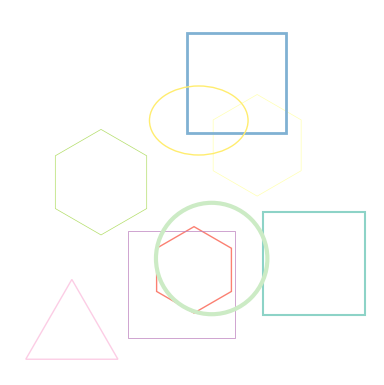[{"shape": "square", "thickness": 1.5, "radius": 0.66, "center": [0.816, 0.316]}, {"shape": "hexagon", "thickness": 0.5, "radius": 0.66, "center": [0.668, 0.623]}, {"shape": "hexagon", "thickness": 1, "radius": 0.56, "center": [0.504, 0.299]}, {"shape": "square", "thickness": 2, "radius": 0.64, "center": [0.615, 0.784]}, {"shape": "hexagon", "thickness": 0.5, "radius": 0.69, "center": [0.262, 0.527]}, {"shape": "triangle", "thickness": 1, "radius": 0.69, "center": [0.187, 0.136]}, {"shape": "square", "thickness": 0.5, "radius": 0.7, "center": [0.471, 0.262]}, {"shape": "circle", "thickness": 3, "radius": 0.72, "center": [0.55, 0.329]}, {"shape": "oval", "thickness": 1, "radius": 0.64, "center": [0.516, 0.687]}]